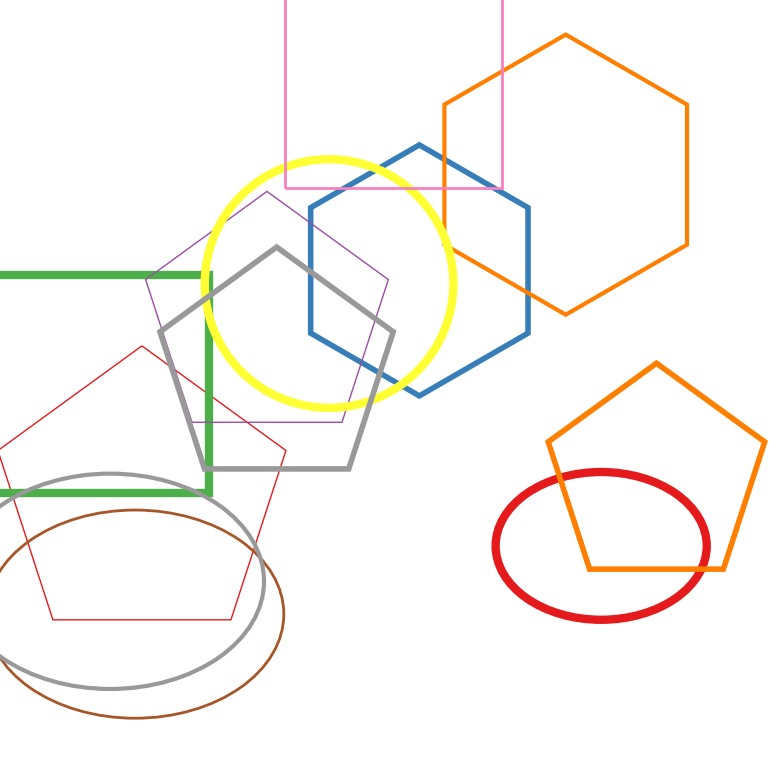[{"shape": "oval", "thickness": 3, "radius": 0.69, "center": [0.781, 0.291]}, {"shape": "pentagon", "thickness": 0.5, "radius": 0.98, "center": [0.184, 0.354]}, {"shape": "hexagon", "thickness": 2, "radius": 0.81, "center": [0.545, 0.649]}, {"shape": "square", "thickness": 3, "radius": 0.71, "center": [0.13, 0.501]}, {"shape": "pentagon", "thickness": 0.5, "radius": 0.83, "center": [0.347, 0.586]}, {"shape": "hexagon", "thickness": 1.5, "radius": 0.91, "center": [0.735, 0.773]}, {"shape": "pentagon", "thickness": 2, "radius": 0.74, "center": [0.853, 0.38]}, {"shape": "circle", "thickness": 3, "radius": 0.81, "center": [0.427, 0.632]}, {"shape": "oval", "thickness": 1, "radius": 0.97, "center": [0.175, 0.202]}, {"shape": "square", "thickness": 1, "radius": 0.7, "center": [0.511, 0.897]}, {"shape": "pentagon", "thickness": 2, "radius": 0.8, "center": [0.359, 0.52]}, {"shape": "oval", "thickness": 1.5, "radius": 1.0, "center": [0.143, 0.245]}]